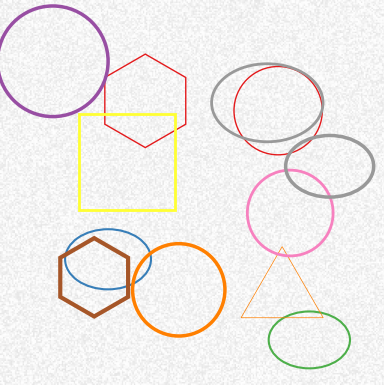[{"shape": "circle", "thickness": 1, "radius": 0.57, "center": [0.722, 0.713]}, {"shape": "hexagon", "thickness": 1, "radius": 0.61, "center": [0.377, 0.738]}, {"shape": "oval", "thickness": 1.5, "radius": 0.56, "center": [0.281, 0.327]}, {"shape": "oval", "thickness": 1.5, "radius": 0.53, "center": [0.803, 0.117]}, {"shape": "circle", "thickness": 2.5, "radius": 0.72, "center": [0.137, 0.841]}, {"shape": "triangle", "thickness": 0.5, "radius": 0.62, "center": [0.733, 0.236]}, {"shape": "circle", "thickness": 2.5, "radius": 0.6, "center": [0.464, 0.247]}, {"shape": "square", "thickness": 2, "radius": 0.62, "center": [0.33, 0.579]}, {"shape": "hexagon", "thickness": 3, "radius": 0.51, "center": [0.245, 0.28]}, {"shape": "circle", "thickness": 2, "radius": 0.56, "center": [0.754, 0.447]}, {"shape": "oval", "thickness": 2.5, "radius": 0.57, "center": [0.856, 0.568]}, {"shape": "oval", "thickness": 2, "radius": 0.72, "center": [0.694, 0.733]}]